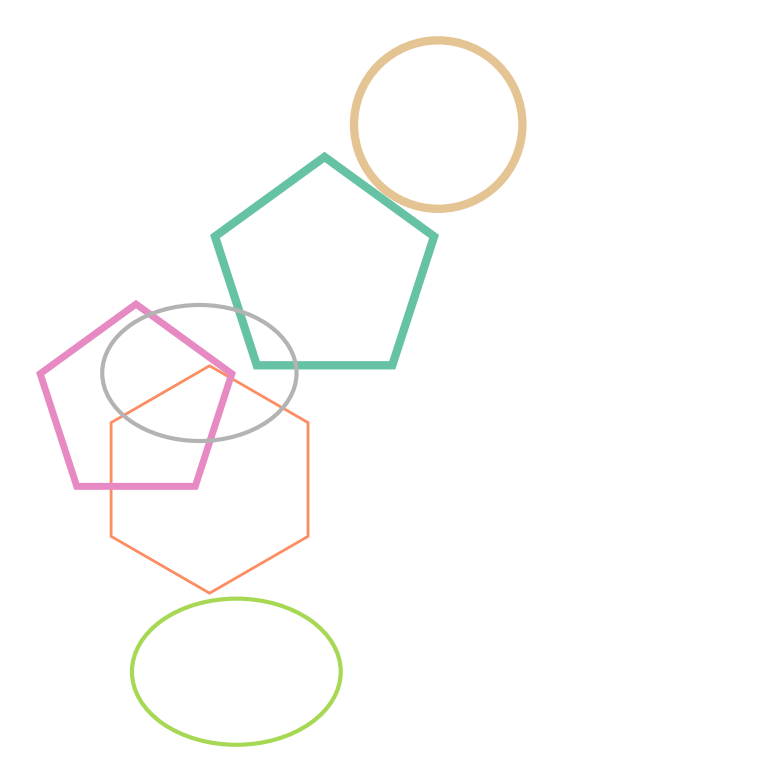[{"shape": "pentagon", "thickness": 3, "radius": 0.75, "center": [0.421, 0.647]}, {"shape": "hexagon", "thickness": 1, "radius": 0.74, "center": [0.272, 0.377]}, {"shape": "pentagon", "thickness": 2.5, "radius": 0.65, "center": [0.177, 0.474]}, {"shape": "oval", "thickness": 1.5, "radius": 0.68, "center": [0.307, 0.128]}, {"shape": "circle", "thickness": 3, "radius": 0.55, "center": [0.569, 0.838]}, {"shape": "oval", "thickness": 1.5, "radius": 0.63, "center": [0.259, 0.516]}]